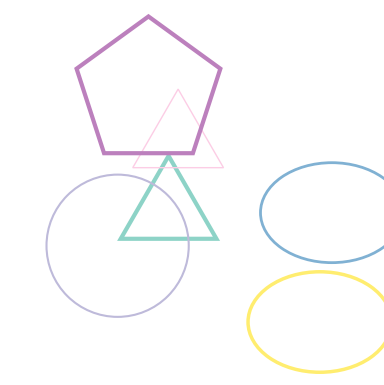[{"shape": "triangle", "thickness": 3, "radius": 0.72, "center": [0.438, 0.452]}, {"shape": "circle", "thickness": 1.5, "radius": 0.92, "center": [0.306, 0.362]}, {"shape": "oval", "thickness": 2, "radius": 0.93, "center": [0.862, 0.448]}, {"shape": "triangle", "thickness": 1, "radius": 0.68, "center": [0.463, 0.632]}, {"shape": "pentagon", "thickness": 3, "radius": 0.98, "center": [0.386, 0.761]}, {"shape": "oval", "thickness": 2.5, "radius": 0.93, "center": [0.831, 0.164]}]